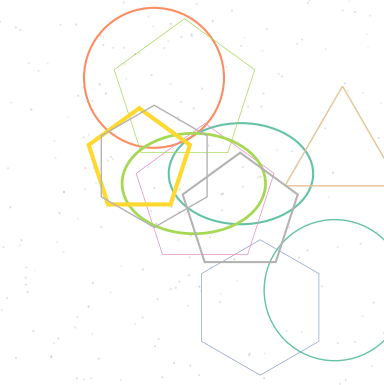[{"shape": "circle", "thickness": 1, "radius": 0.92, "center": [0.869, 0.246]}, {"shape": "oval", "thickness": 1.5, "radius": 0.94, "center": [0.626, 0.549]}, {"shape": "circle", "thickness": 1.5, "radius": 0.91, "center": [0.4, 0.798]}, {"shape": "hexagon", "thickness": 0.5, "radius": 0.88, "center": [0.676, 0.201]}, {"shape": "pentagon", "thickness": 0.5, "radius": 0.94, "center": [0.533, 0.491]}, {"shape": "oval", "thickness": 2, "radius": 0.93, "center": [0.503, 0.523]}, {"shape": "pentagon", "thickness": 0.5, "radius": 0.96, "center": [0.479, 0.76]}, {"shape": "pentagon", "thickness": 3, "radius": 0.69, "center": [0.362, 0.581]}, {"shape": "triangle", "thickness": 1, "radius": 0.86, "center": [0.89, 0.604]}, {"shape": "hexagon", "thickness": 1, "radius": 0.79, "center": [0.401, 0.568]}, {"shape": "pentagon", "thickness": 1.5, "radius": 0.79, "center": [0.624, 0.446]}]